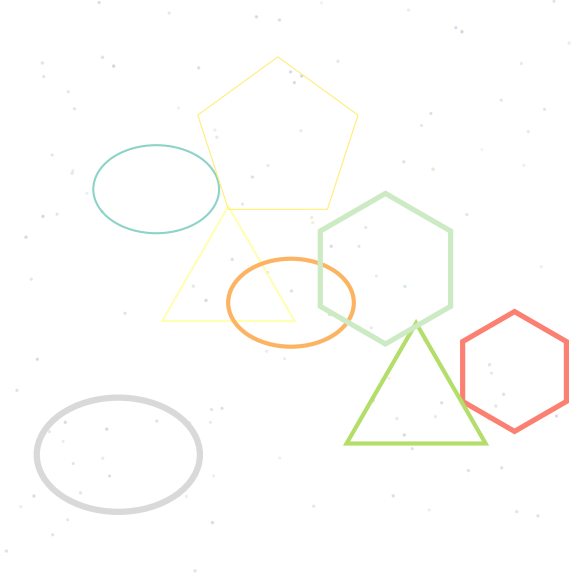[{"shape": "oval", "thickness": 1, "radius": 0.54, "center": [0.27, 0.671]}, {"shape": "triangle", "thickness": 1, "radius": 0.66, "center": [0.395, 0.509]}, {"shape": "hexagon", "thickness": 2.5, "radius": 0.52, "center": [0.891, 0.356]}, {"shape": "oval", "thickness": 2, "radius": 0.54, "center": [0.504, 0.475]}, {"shape": "triangle", "thickness": 2, "radius": 0.7, "center": [0.721, 0.301]}, {"shape": "oval", "thickness": 3, "radius": 0.71, "center": [0.205, 0.212]}, {"shape": "hexagon", "thickness": 2.5, "radius": 0.65, "center": [0.667, 0.534]}, {"shape": "pentagon", "thickness": 0.5, "radius": 0.73, "center": [0.481, 0.755]}]